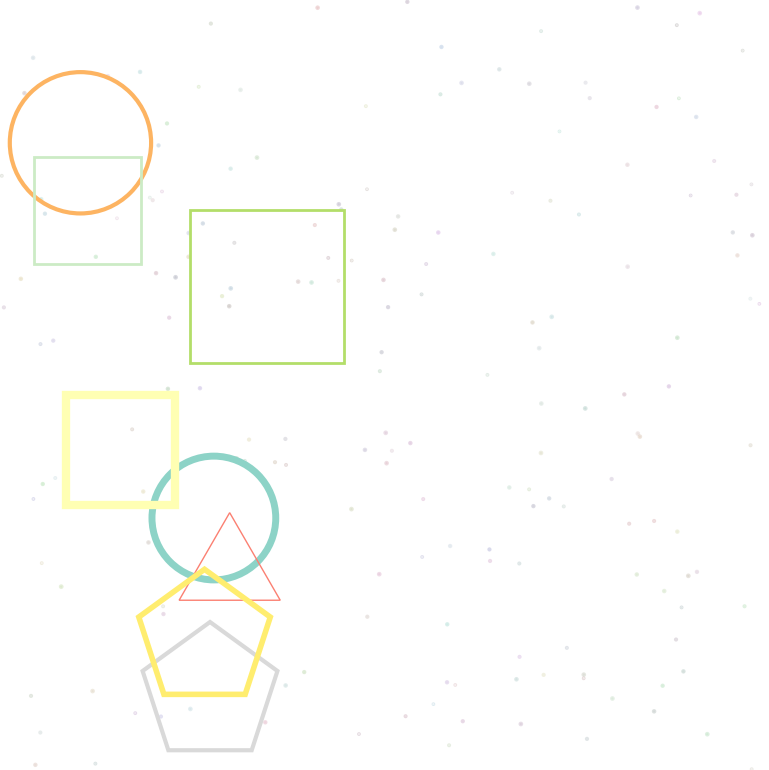[{"shape": "circle", "thickness": 2.5, "radius": 0.4, "center": [0.278, 0.327]}, {"shape": "square", "thickness": 3, "radius": 0.36, "center": [0.157, 0.416]}, {"shape": "triangle", "thickness": 0.5, "radius": 0.38, "center": [0.298, 0.258]}, {"shape": "circle", "thickness": 1.5, "radius": 0.46, "center": [0.104, 0.815]}, {"shape": "square", "thickness": 1, "radius": 0.5, "center": [0.347, 0.628]}, {"shape": "pentagon", "thickness": 1.5, "radius": 0.46, "center": [0.273, 0.1]}, {"shape": "square", "thickness": 1, "radius": 0.35, "center": [0.114, 0.727]}, {"shape": "pentagon", "thickness": 2, "radius": 0.45, "center": [0.266, 0.171]}]